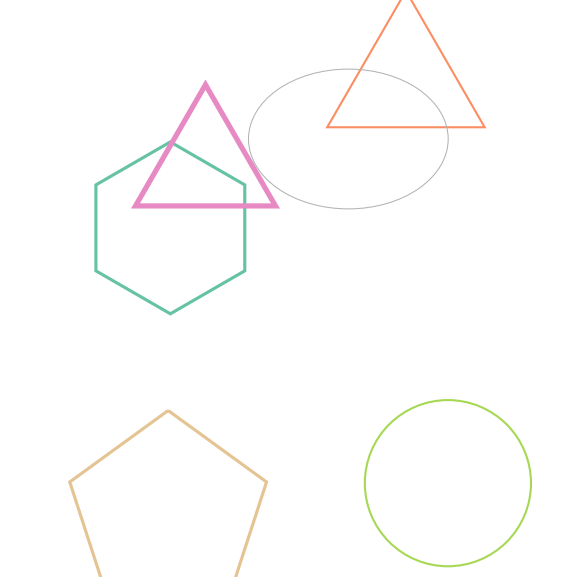[{"shape": "hexagon", "thickness": 1.5, "radius": 0.74, "center": [0.295, 0.605]}, {"shape": "triangle", "thickness": 1, "radius": 0.79, "center": [0.703, 0.857]}, {"shape": "triangle", "thickness": 2.5, "radius": 0.7, "center": [0.356, 0.713]}, {"shape": "circle", "thickness": 1, "radius": 0.72, "center": [0.776, 0.162]}, {"shape": "pentagon", "thickness": 1.5, "radius": 0.9, "center": [0.291, 0.109]}, {"shape": "oval", "thickness": 0.5, "radius": 0.86, "center": [0.603, 0.758]}]